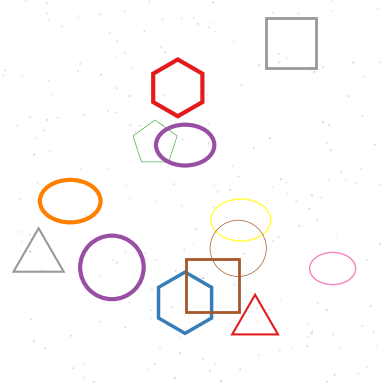[{"shape": "triangle", "thickness": 1.5, "radius": 0.34, "center": [0.663, 0.166]}, {"shape": "hexagon", "thickness": 3, "radius": 0.37, "center": [0.462, 0.772]}, {"shape": "hexagon", "thickness": 2.5, "radius": 0.4, "center": [0.481, 0.214]}, {"shape": "pentagon", "thickness": 0.5, "radius": 0.3, "center": [0.403, 0.628]}, {"shape": "oval", "thickness": 3, "radius": 0.38, "center": [0.481, 0.623]}, {"shape": "circle", "thickness": 3, "radius": 0.41, "center": [0.291, 0.305]}, {"shape": "oval", "thickness": 3, "radius": 0.39, "center": [0.182, 0.478]}, {"shape": "oval", "thickness": 1, "radius": 0.39, "center": [0.626, 0.428]}, {"shape": "circle", "thickness": 0.5, "radius": 0.37, "center": [0.619, 0.355]}, {"shape": "square", "thickness": 2, "radius": 0.35, "center": [0.553, 0.258]}, {"shape": "oval", "thickness": 1, "radius": 0.3, "center": [0.864, 0.303]}, {"shape": "triangle", "thickness": 1.5, "radius": 0.38, "center": [0.1, 0.332]}, {"shape": "square", "thickness": 2, "radius": 0.32, "center": [0.757, 0.888]}]